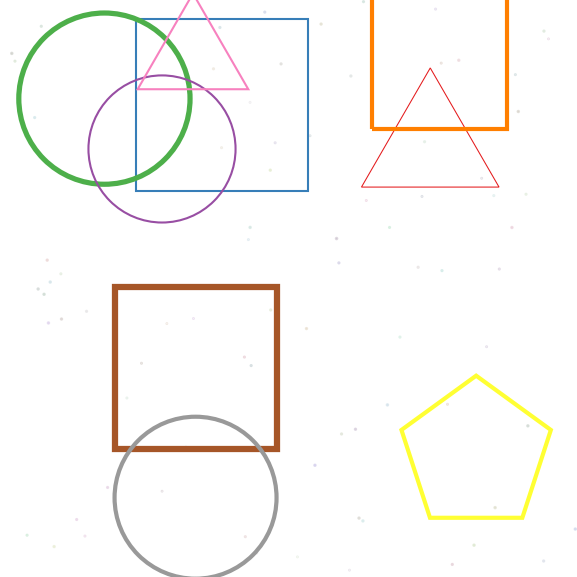[{"shape": "triangle", "thickness": 0.5, "radius": 0.69, "center": [0.745, 0.744]}, {"shape": "square", "thickness": 1, "radius": 0.74, "center": [0.385, 0.818]}, {"shape": "circle", "thickness": 2.5, "radius": 0.74, "center": [0.181, 0.828]}, {"shape": "circle", "thickness": 1, "radius": 0.64, "center": [0.281, 0.741]}, {"shape": "square", "thickness": 2, "radius": 0.58, "center": [0.762, 0.893]}, {"shape": "pentagon", "thickness": 2, "radius": 0.68, "center": [0.825, 0.213]}, {"shape": "square", "thickness": 3, "radius": 0.7, "center": [0.339, 0.362]}, {"shape": "triangle", "thickness": 1, "radius": 0.55, "center": [0.334, 0.9]}, {"shape": "circle", "thickness": 2, "radius": 0.7, "center": [0.339, 0.137]}]